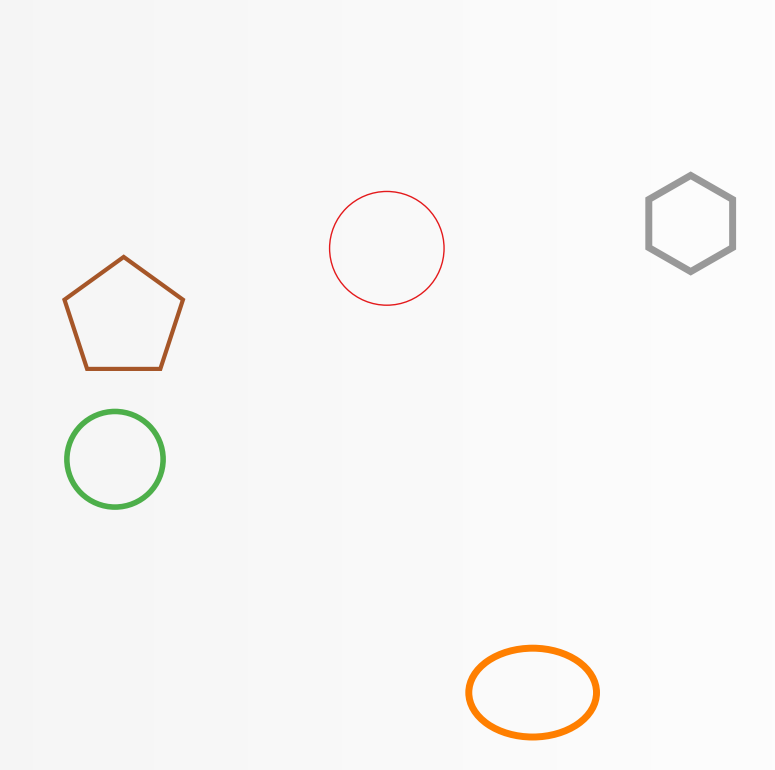[{"shape": "circle", "thickness": 0.5, "radius": 0.37, "center": [0.499, 0.677]}, {"shape": "circle", "thickness": 2, "radius": 0.31, "center": [0.148, 0.404]}, {"shape": "oval", "thickness": 2.5, "radius": 0.41, "center": [0.687, 0.101]}, {"shape": "pentagon", "thickness": 1.5, "radius": 0.4, "center": [0.16, 0.586]}, {"shape": "hexagon", "thickness": 2.5, "radius": 0.31, "center": [0.891, 0.71]}]